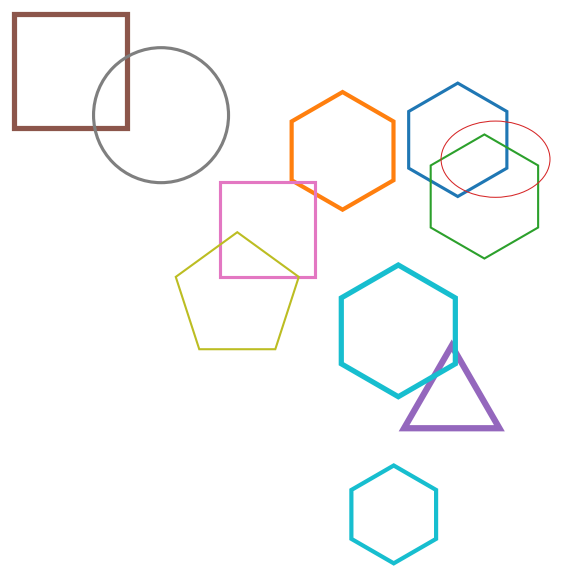[{"shape": "hexagon", "thickness": 1.5, "radius": 0.49, "center": [0.793, 0.757]}, {"shape": "hexagon", "thickness": 2, "radius": 0.51, "center": [0.593, 0.738]}, {"shape": "hexagon", "thickness": 1, "radius": 0.54, "center": [0.839, 0.659]}, {"shape": "oval", "thickness": 0.5, "radius": 0.47, "center": [0.858, 0.723]}, {"shape": "triangle", "thickness": 3, "radius": 0.48, "center": [0.782, 0.305]}, {"shape": "square", "thickness": 2.5, "radius": 0.49, "center": [0.122, 0.876]}, {"shape": "square", "thickness": 1.5, "radius": 0.41, "center": [0.464, 0.601]}, {"shape": "circle", "thickness": 1.5, "radius": 0.58, "center": [0.279, 0.8]}, {"shape": "pentagon", "thickness": 1, "radius": 0.56, "center": [0.411, 0.485]}, {"shape": "hexagon", "thickness": 2, "radius": 0.42, "center": [0.682, 0.108]}, {"shape": "hexagon", "thickness": 2.5, "radius": 0.57, "center": [0.69, 0.426]}]